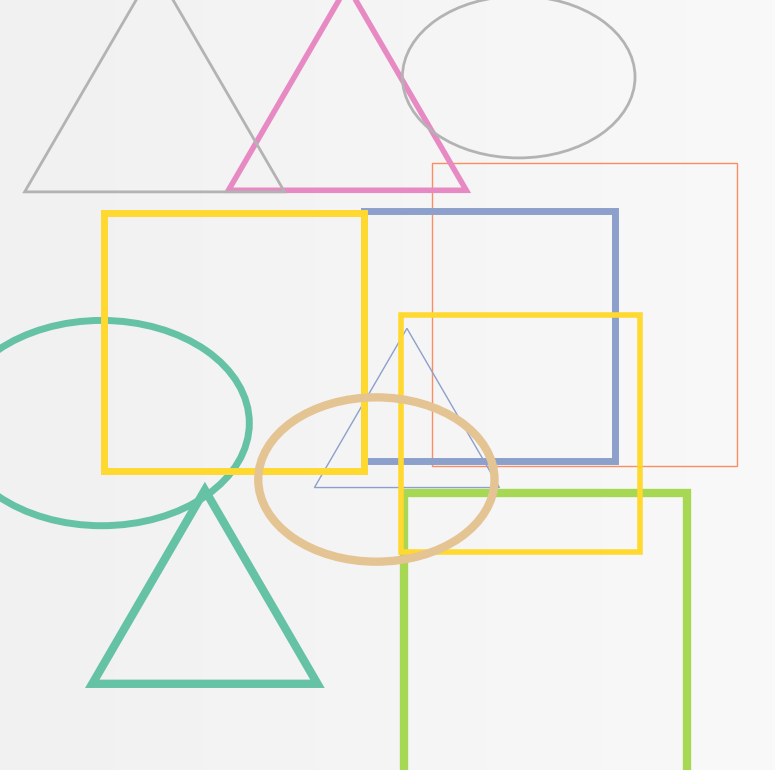[{"shape": "oval", "thickness": 2.5, "radius": 0.95, "center": [0.131, 0.451]}, {"shape": "triangle", "thickness": 3, "radius": 0.84, "center": [0.264, 0.196]}, {"shape": "square", "thickness": 0.5, "radius": 0.98, "center": [0.754, 0.591]}, {"shape": "triangle", "thickness": 0.5, "radius": 0.69, "center": [0.525, 0.436]}, {"shape": "square", "thickness": 2.5, "radius": 0.81, "center": [0.632, 0.564]}, {"shape": "triangle", "thickness": 2, "radius": 0.89, "center": [0.448, 0.841]}, {"shape": "square", "thickness": 3, "radius": 0.91, "center": [0.704, 0.177]}, {"shape": "square", "thickness": 2, "radius": 0.77, "center": [0.671, 0.437]}, {"shape": "square", "thickness": 2.5, "radius": 0.84, "center": [0.302, 0.555]}, {"shape": "oval", "thickness": 3, "radius": 0.76, "center": [0.486, 0.377]}, {"shape": "triangle", "thickness": 1, "radius": 0.97, "center": [0.199, 0.848]}, {"shape": "oval", "thickness": 1, "radius": 0.75, "center": [0.669, 0.9]}]